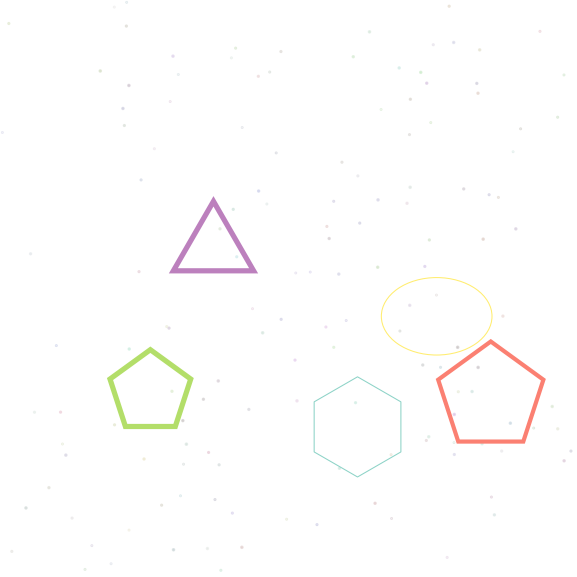[{"shape": "hexagon", "thickness": 0.5, "radius": 0.43, "center": [0.619, 0.26]}, {"shape": "pentagon", "thickness": 2, "radius": 0.48, "center": [0.85, 0.312]}, {"shape": "pentagon", "thickness": 2.5, "radius": 0.37, "center": [0.26, 0.32]}, {"shape": "triangle", "thickness": 2.5, "radius": 0.4, "center": [0.37, 0.57]}, {"shape": "oval", "thickness": 0.5, "radius": 0.48, "center": [0.756, 0.451]}]